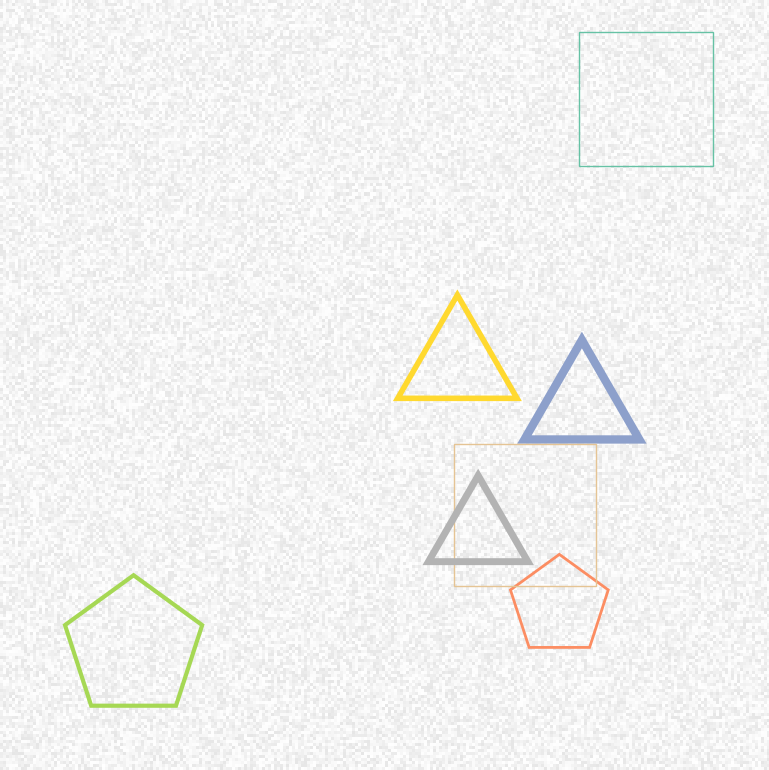[{"shape": "square", "thickness": 0.5, "radius": 0.44, "center": [0.839, 0.871]}, {"shape": "pentagon", "thickness": 1, "radius": 0.33, "center": [0.726, 0.213]}, {"shape": "triangle", "thickness": 3, "radius": 0.43, "center": [0.756, 0.472]}, {"shape": "pentagon", "thickness": 1.5, "radius": 0.47, "center": [0.173, 0.159]}, {"shape": "triangle", "thickness": 2, "radius": 0.45, "center": [0.594, 0.527]}, {"shape": "square", "thickness": 0.5, "radius": 0.46, "center": [0.682, 0.332]}, {"shape": "triangle", "thickness": 2.5, "radius": 0.37, "center": [0.621, 0.308]}]